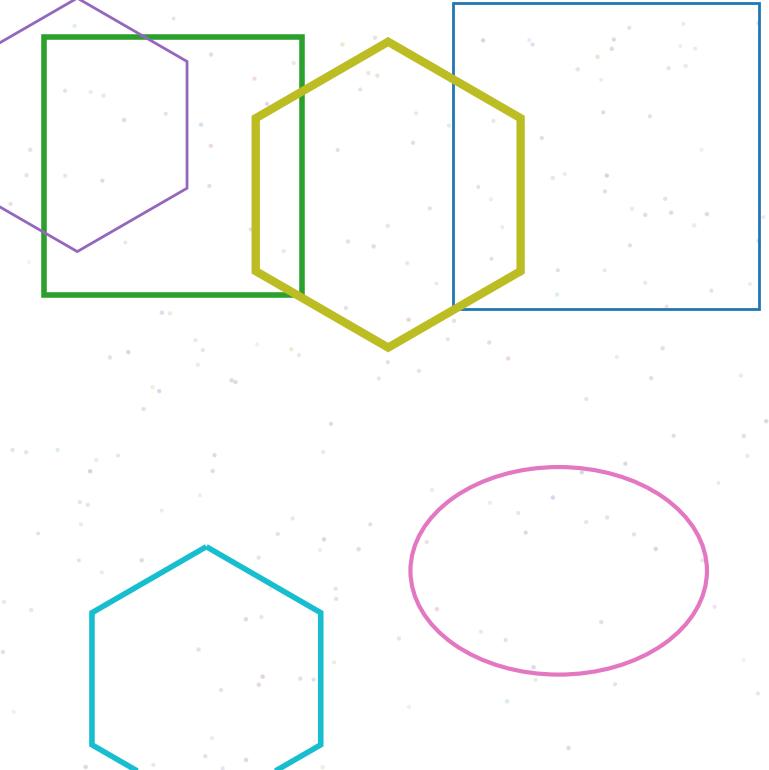[{"shape": "square", "thickness": 1, "radius": 0.99, "center": [0.787, 0.797]}, {"shape": "square", "thickness": 2, "radius": 0.84, "center": [0.225, 0.784]}, {"shape": "hexagon", "thickness": 1, "radius": 0.82, "center": [0.1, 0.838]}, {"shape": "oval", "thickness": 1.5, "radius": 0.96, "center": [0.726, 0.259]}, {"shape": "hexagon", "thickness": 3, "radius": 0.99, "center": [0.504, 0.747]}, {"shape": "hexagon", "thickness": 2, "radius": 0.86, "center": [0.268, 0.118]}]